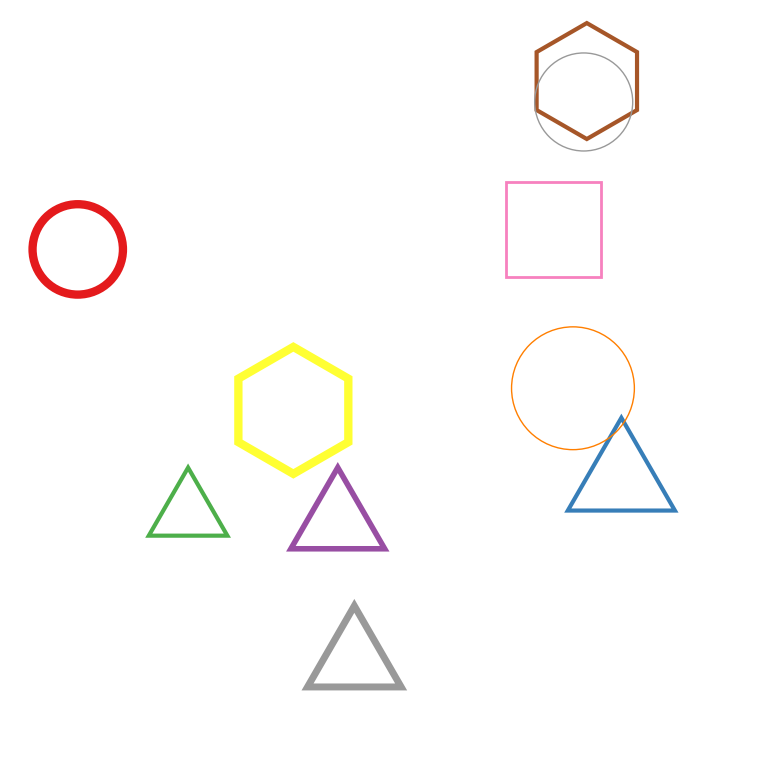[{"shape": "circle", "thickness": 3, "radius": 0.29, "center": [0.101, 0.676]}, {"shape": "triangle", "thickness": 1.5, "radius": 0.4, "center": [0.807, 0.377]}, {"shape": "triangle", "thickness": 1.5, "radius": 0.29, "center": [0.244, 0.334]}, {"shape": "triangle", "thickness": 2, "radius": 0.35, "center": [0.439, 0.322]}, {"shape": "circle", "thickness": 0.5, "radius": 0.4, "center": [0.744, 0.496]}, {"shape": "hexagon", "thickness": 3, "radius": 0.41, "center": [0.381, 0.467]}, {"shape": "hexagon", "thickness": 1.5, "radius": 0.38, "center": [0.762, 0.895]}, {"shape": "square", "thickness": 1, "radius": 0.31, "center": [0.719, 0.702]}, {"shape": "triangle", "thickness": 2.5, "radius": 0.35, "center": [0.46, 0.143]}, {"shape": "circle", "thickness": 0.5, "radius": 0.32, "center": [0.758, 0.868]}]